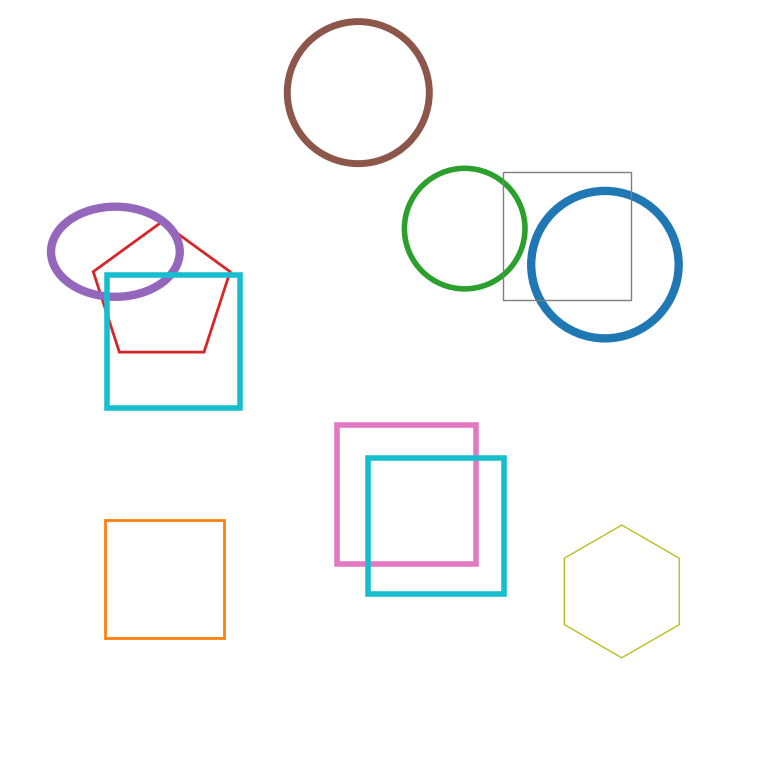[{"shape": "circle", "thickness": 3, "radius": 0.48, "center": [0.786, 0.656]}, {"shape": "square", "thickness": 1, "radius": 0.39, "center": [0.213, 0.248]}, {"shape": "circle", "thickness": 2, "radius": 0.39, "center": [0.604, 0.703]}, {"shape": "pentagon", "thickness": 1, "radius": 0.47, "center": [0.21, 0.618]}, {"shape": "oval", "thickness": 3, "radius": 0.42, "center": [0.15, 0.673]}, {"shape": "circle", "thickness": 2.5, "radius": 0.46, "center": [0.465, 0.88]}, {"shape": "square", "thickness": 2, "radius": 0.45, "center": [0.528, 0.358]}, {"shape": "square", "thickness": 0.5, "radius": 0.42, "center": [0.737, 0.694]}, {"shape": "hexagon", "thickness": 0.5, "radius": 0.43, "center": [0.808, 0.232]}, {"shape": "square", "thickness": 2, "radius": 0.44, "center": [0.566, 0.316]}, {"shape": "square", "thickness": 2, "radius": 0.43, "center": [0.225, 0.557]}]